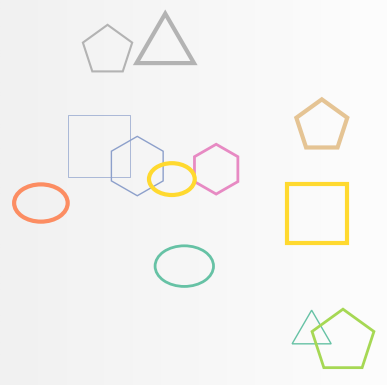[{"shape": "oval", "thickness": 2, "radius": 0.38, "center": [0.476, 0.309]}, {"shape": "triangle", "thickness": 1, "radius": 0.29, "center": [0.804, 0.136]}, {"shape": "oval", "thickness": 3, "radius": 0.35, "center": [0.106, 0.473]}, {"shape": "square", "thickness": 0.5, "radius": 0.4, "center": [0.256, 0.62]}, {"shape": "hexagon", "thickness": 1, "radius": 0.39, "center": [0.354, 0.569]}, {"shape": "hexagon", "thickness": 2, "radius": 0.32, "center": [0.558, 0.561]}, {"shape": "pentagon", "thickness": 2, "radius": 0.42, "center": [0.885, 0.113]}, {"shape": "square", "thickness": 3, "radius": 0.39, "center": [0.819, 0.445]}, {"shape": "oval", "thickness": 3, "radius": 0.3, "center": [0.444, 0.535]}, {"shape": "pentagon", "thickness": 3, "radius": 0.35, "center": [0.83, 0.673]}, {"shape": "triangle", "thickness": 3, "radius": 0.43, "center": [0.426, 0.879]}, {"shape": "pentagon", "thickness": 1.5, "radius": 0.33, "center": [0.278, 0.869]}]